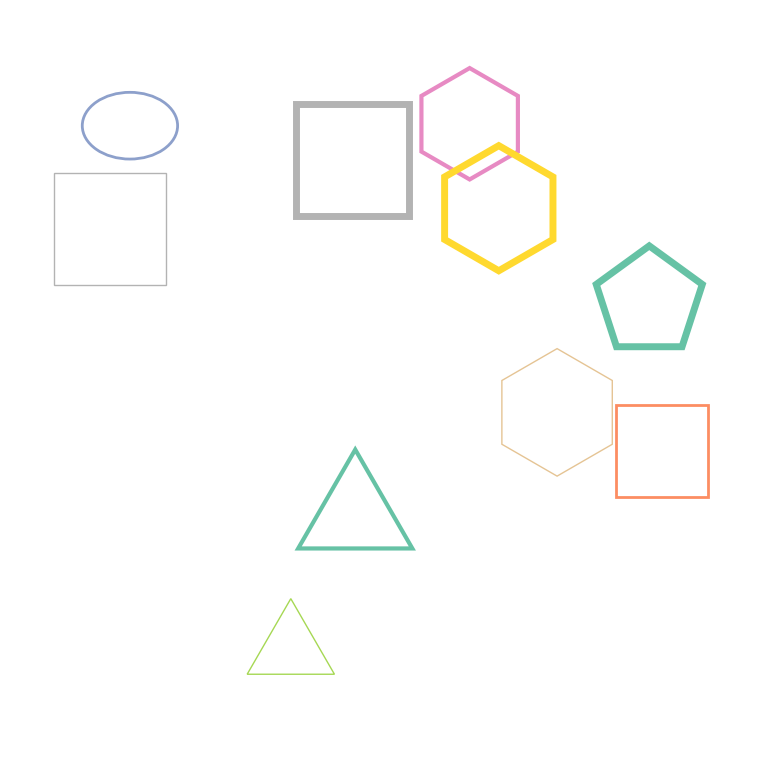[{"shape": "triangle", "thickness": 1.5, "radius": 0.43, "center": [0.461, 0.331]}, {"shape": "pentagon", "thickness": 2.5, "radius": 0.36, "center": [0.843, 0.608]}, {"shape": "square", "thickness": 1, "radius": 0.3, "center": [0.86, 0.414]}, {"shape": "oval", "thickness": 1, "radius": 0.31, "center": [0.169, 0.837]}, {"shape": "hexagon", "thickness": 1.5, "radius": 0.36, "center": [0.61, 0.839]}, {"shape": "triangle", "thickness": 0.5, "radius": 0.33, "center": [0.378, 0.157]}, {"shape": "hexagon", "thickness": 2.5, "radius": 0.41, "center": [0.648, 0.73]}, {"shape": "hexagon", "thickness": 0.5, "radius": 0.41, "center": [0.723, 0.464]}, {"shape": "square", "thickness": 2.5, "radius": 0.37, "center": [0.458, 0.792]}, {"shape": "square", "thickness": 0.5, "radius": 0.36, "center": [0.143, 0.702]}]